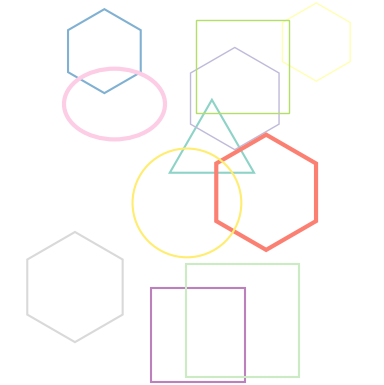[{"shape": "triangle", "thickness": 1.5, "radius": 0.63, "center": [0.55, 0.614]}, {"shape": "hexagon", "thickness": 1, "radius": 0.51, "center": [0.822, 0.891]}, {"shape": "hexagon", "thickness": 1, "radius": 0.66, "center": [0.61, 0.744]}, {"shape": "hexagon", "thickness": 3, "radius": 0.75, "center": [0.691, 0.501]}, {"shape": "hexagon", "thickness": 1.5, "radius": 0.55, "center": [0.271, 0.867]}, {"shape": "square", "thickness": 1, "radius": 0.6, "center": [0.63, 0.827]}, {"shape": "oval", "thickness": 3, "radius": 0.66, "center": [0.297, 0.73]}, {"shape": "hexagon", "thickness": 1.5, "radius": 0.72, "center": [0.195, 0.254]}, {"shape": "square", "thickness": 1.5, "radius": 0.61, "center": [0.514, 0.129]}, {"shape": "square", "thickness": 1.5, "radius": 0.74, "center": [0.63, 0.168]}, {"shape": "circle", "thickness": 1.5, "radius": 0.71, "center": [0.486, 0.473]}]